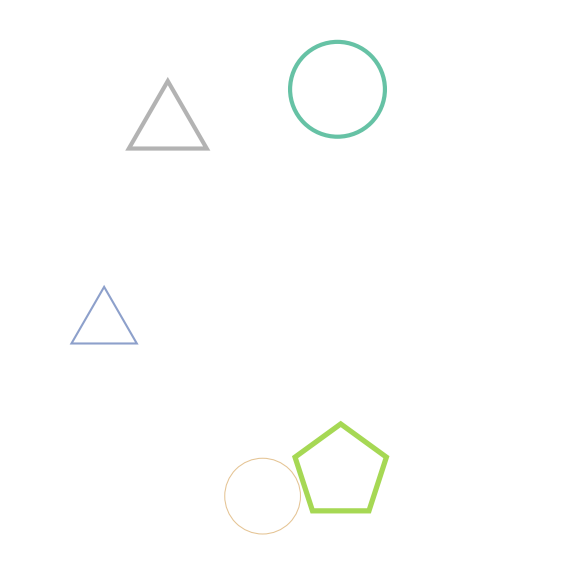[{"shape": "circle", "thickness": 2, "radius": 0.41, "center": [0.584, 0.845]}, {"shape": "triangle", "thickness": 1, "radius": 0.33, "center": [0.18, 0.437]}, {"shape": "pentagon", "thickness": 2.5, "radius": 0.42, "center": [0.59, 0.182]}, {"shape": "circle", "thickness": 0.5, "radius": 0.33, "center": [0.455, 0.14]}, {"shape": "triangle", "thickness": 2, "radius": 0.39, "center": [0.291, 0.781]}]